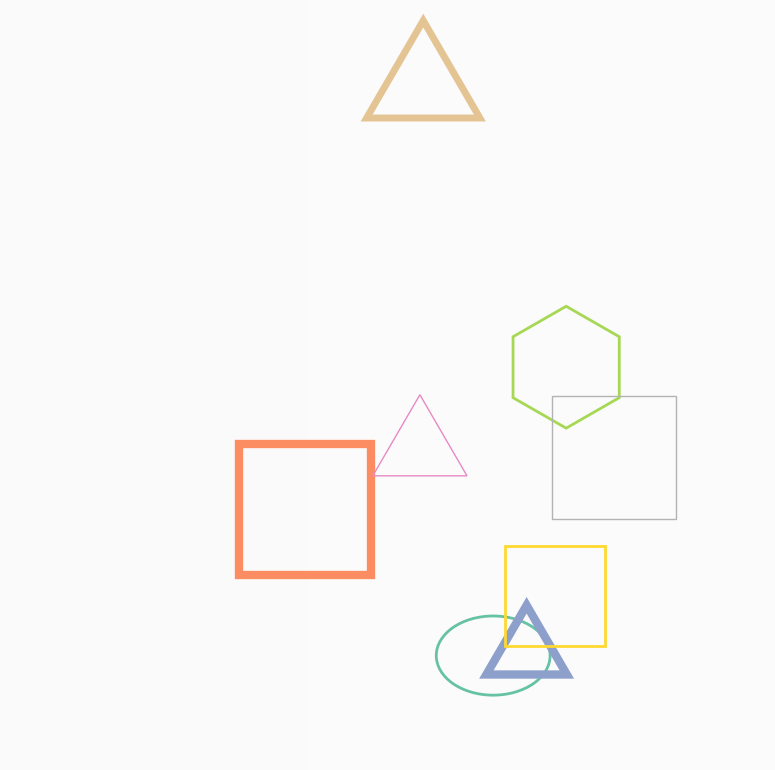[{"shape": "oval", "thickness": 1, "radius": 0.37, "center": [0.636, 0.149]}, {"shape": "square", "thickness": 3, "radius": 0.42, "center": [0.394, 0.338]}, {"shape": "triangle", "thickness": 3, "radius": 0.3, "center": [0.68, 0.154]}, {"shape": "triangle", "thickness": 0.5, "radius": 0.35, "center": [0.542, 0.417]}, {"shape": "hexagon", "thickness": 1, "radius": 0.4, "center": [0.731, 0.523]}, {"shape": "square", "thickness": 1, "radius": 0.32, "center": [0.716, 0.226]}, {"shape": "triangle", "thickness": 2.5, "radius": 0.42, "center": [0.546, 0.889]}, {"shape": "square", "thickness": 0.5, "radius": 0.4, "center": [0.792, 0.406]}]